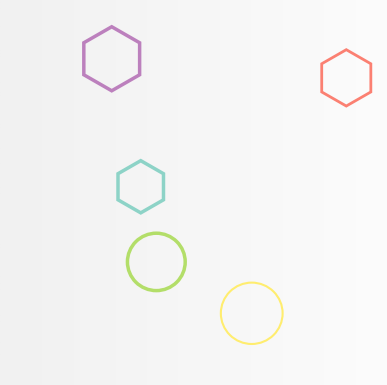[{"shape": "hexagon", "thickness": 2.5, "radius": 0.34, "center": [0.363, 0.515]}, {"shape": "hexagon", "thickness": 2, "radius": 0.37, "center": [0.894, 0.798]}, {"shape": "circle", "thickness": 2.5, "radius": 0.37, "center": [0.403, 0.32]}, {"shape": "hexagon", "thickness": 2.5, "radius": 0.42, "center": [0.288, 0.847]}, {"shape": "circle", "thickness": 1.5, "radius": 0.4, "center": [0.65, 0.186]}]